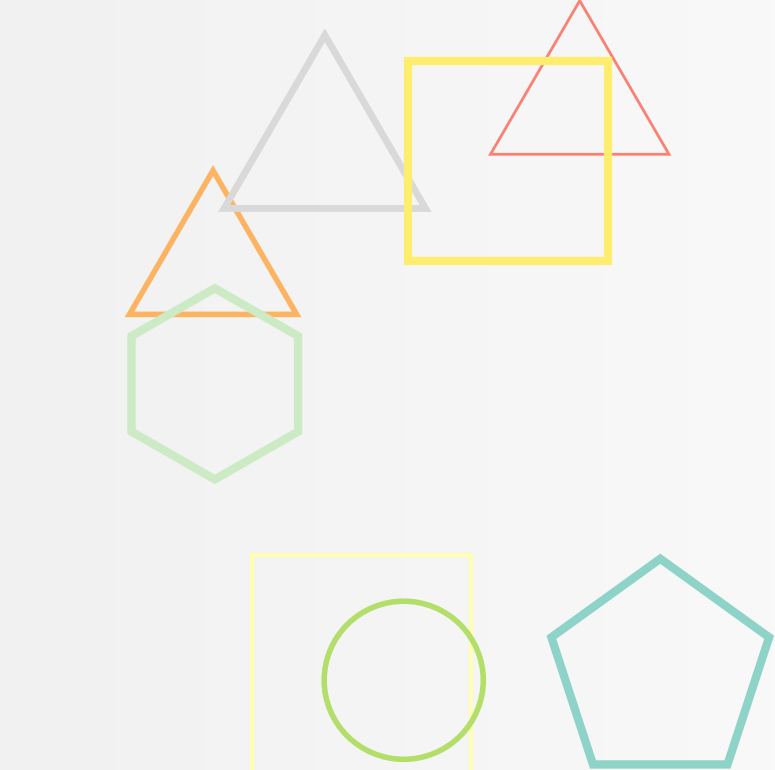[{"shape": "pentagon", "thickness": 3, "radius": 0.74, "center": [0.852, 0.127]}, {"shape": "square", "thickness": 1.5, "radius": 0.71, "center": [0.466, 0.137]}, {"shape": "triangle", "thickness": 1, "radius": 0.66, "center": [0.748, 0.866]}, {"shape": "triangle", "thickness": 2, "radius": 0.62, "center": [0.275, 0.654]}, {"shape": "circle", "thickness": 2, "radius": 0.51, "center": [0.521, 0.117]}, {"shape": "triangle", "thickness": 2.5, "radius": 0.75, "center": [0.419, 0.804]}, {"shape": "hexagon", "thickness": 3, "radius": 0.62, "center": [0.277, 0.502]}, {"shape": "square", "thickness": 3, "radius": 0.65, "center": [0.656, 0.791]}]